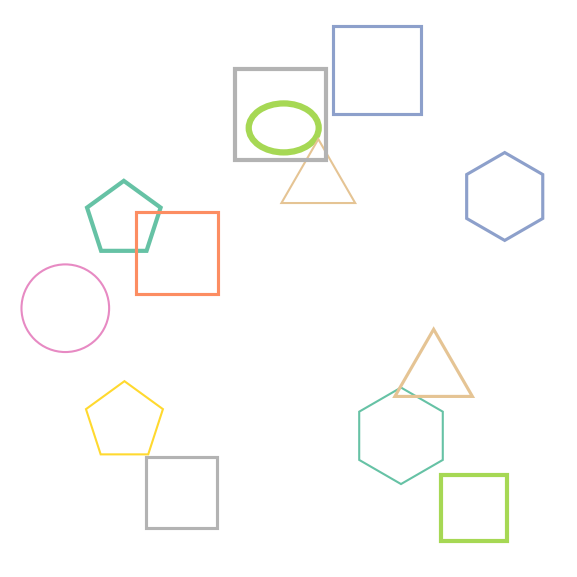[{"shape": "hexagon", "thickness": 1, "radius": 0.42, "center": [0.694, 0.245]}, {"shape": "pentagon", "thickness": 2, "radius": 0.33, "center": [0.214, 0.619]}, {"shape": "square", "thickness": 1.5, "radius": 0.35, "center": [0.307, 0.561]}, {"shape": "hexagon", "thickness": 1.5, "radius": 0.38, "center": [0.874, 0.659]}, {"shape": "square", "thickness": 1.5, "radius": 0.38, "center": [0.653, 0.878]}, {"shape": "circle", "thickness": 1, "radius": 0.38, "center": [0.113, 0.465]}, {"shape": "square", "thickness": 2, "radius": 0.29, "center": [0.821, 0.119]}, {"shape": "oval", "thickness": 3, "radius": 0.3, "center": [0.491, 0.778]}, {"shape": "pentagon", "thickness": 1, "radius": 0.35, "center": [0.215, 0.269]}, {"shape": "triangle", "thickness": 1.5, "radius": 0.39, "center": [0.751, 0.351]}, {"shape": "triangle", "thickness": 1, "radius": 0.37, "center": [0.551, 0.684]}, {"shape": "square", "thickness": 2, "radius": 0.39, "center": [0.486, 0.801]}, {"shape": "square", "thickness": 1.5, "radius": 0.31, "center": [0.314, 0.146]}]